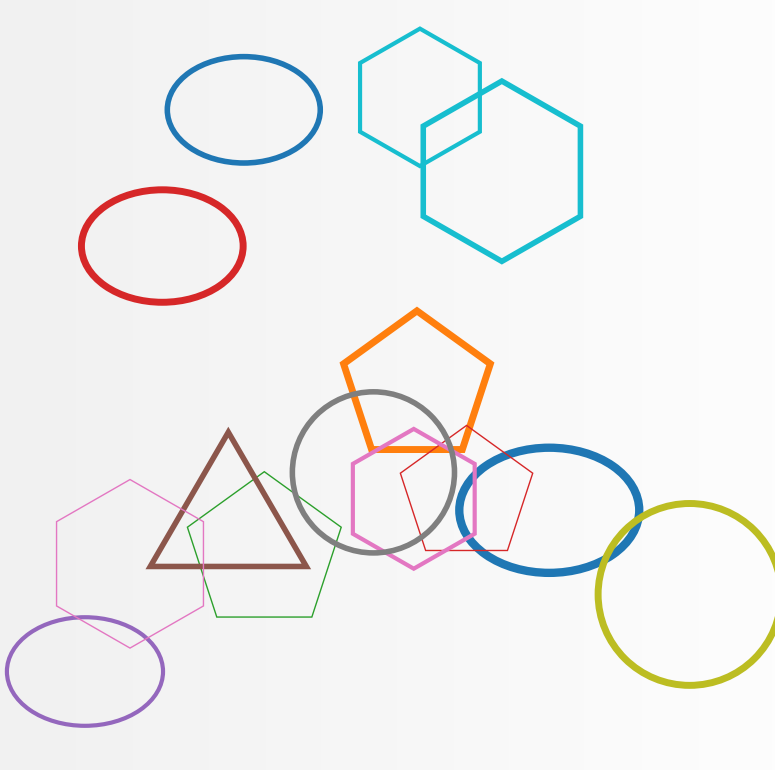[{"shape": "oval", "thickness": 2, "radius": 0.49, "center": [0.315, 0.857]}, {"shape": "oval", "thickness": 3, "radius": 0.58, "center": [0.709, 0.337]}, {"shape": "pentagon", "thickness": 2.5, "radius": 0.5, "center": [0.538, 0.497]}, {"shape": "pentagon", "thickness": 0.5, "radius": 0.52, "center": [0.341, 0.283]}, {"shape": "oval", "thickness": 2.5, "radius": 0.52, "center": [0.209, 0.68]}, {"shape": "pentagon", "thickness": 0.5, "radius": 0.45, "center": [0.602, 0.358]}, {"shape": "oval", "thickness": 1.5, "radius": 0.5, "center": [0.11, 0.128]}, {"shape": "triangle", "thickness": 2, "radius": 0.58, "center": [0.295, 0.322]}, {"shape": "hexagon", "thickness": 1.5, "radius": 0.45, "center": [0.534, 0.352]}, {"shape": "hexagon", "thickness": 0.5, "radius": 0.55, "center": [0.168, 0.268]}, {"shape": "circle", "thickness": 2, "radius": 0.52, "center": [0.482, 0.387]}, {"shape": "circle", "thickness": 2.5, "radius": 0.59, "center": [0.89, 0.228]}, {"shape": "hexagon", "thickness": 2, "radius": 0.59, "center": [0.648, 0.778]}, {"shape": "hexagon", "thickness": 1.5, "radius": 0.45, "center": [0.542, 0.874]}]